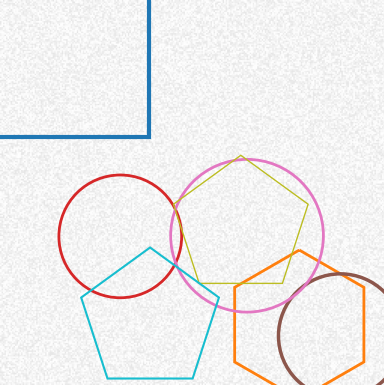[{"shape": "square", "thickness": 3, "radius": 0.99, "center": [0.188, 0.843]}, {"shape": "hexagon", "thickness": 2, "radius": 0.97, "center": [0.777, 0.157]}, {"shape": "circle", "thickness": 2, "radius": 0.8, "center": [0.312, 0.386]}, {"shape": "circle", "thickness": 2.5, "radius": 0.81, "center": [0.884, 0.128]}, {"shape": "circle", "thickness": 2, "radius": 0.99, "center": [0.642, 0.388]}, {"shape": "pentagon", "thickness": 1, "radius": 0.92, "center": [0.625, 0.413]}, {"shape": "pentagon", "thickness": 1.5, "radius": 0.94, "center": [0.39, 0.169]}]